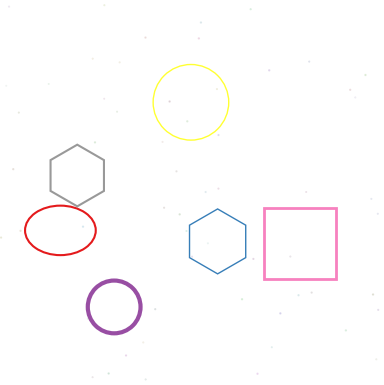[{"shape": "oval", "thickness": 1.5, "radius": 0.46, "center": [0.157, 0.402]}, {"shape": "hexagon", "thickness": 1, "radius": 0.42, "center": [0.565, 0.373]}, {"shape": "circle", "thickness": 3, "radius": 0.34, "center": [0.297, 0.203]}, {"shape": "circle", "thickness": 1, "radius": 0.49, "center": [0.496, 0.734]}, {"shape": "square", "thickness": 2, "radius": 0.46, "center": [0.779, 0.367]}, {"shape": "hexagon", "thickness": 1.5, "radius": 0.4, "center": [0.201, 0.544]}]